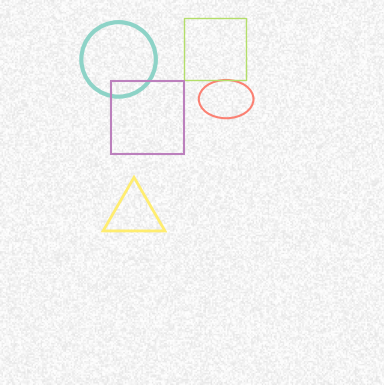[{"shape": "circle", "thickness": 3, "radius": 0.48, "center": [0.308, 0.846]}, {"shape": "oval", "thickness": 1.5, "radius": 0.36, "center": [0.587, 0.743]}, {"shape": "square", "thickness": 1, "radius": 0.4, "center": [0.558, 0.873]}, {"shape": "square", "thickness": 1.5, "radius": 0.47, "center": [0.383, 0.694]}, {"shape": "triangle", "thickness": 2, "radius": 0.46, "center": [0.348, 0.447]}]